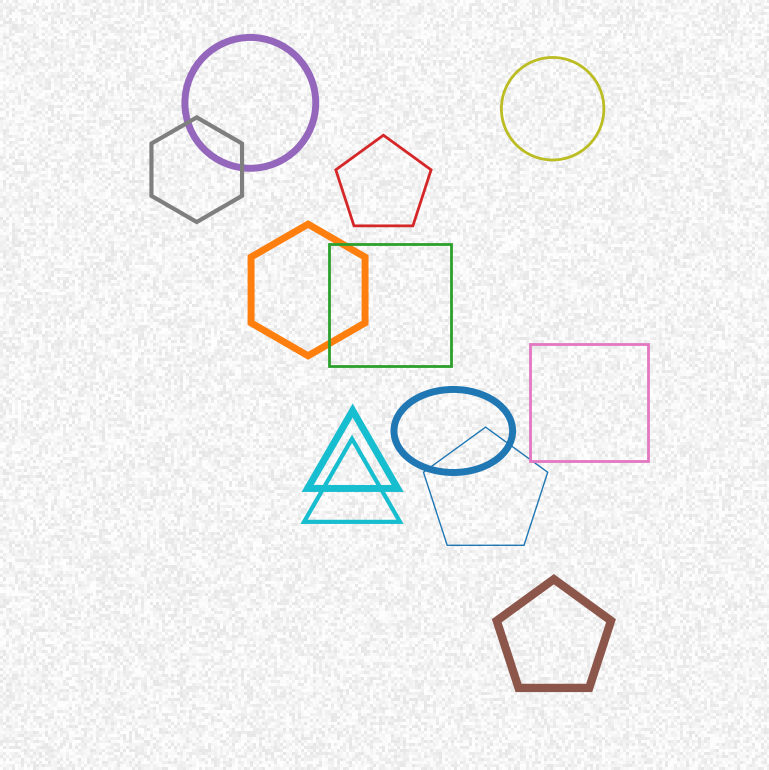[{"shape": "pentagon", "thickness": 0.5, "radius": 0.42, "center": [0.631, 0.36]}, {"shape": "oval", "thickness": 2.5, "radius": 0.39, "center": [0.589, 0.44]}, {"shape": "hexagon", "thickness": 2.5, "radius": 0.43, "center": [0.4, 0.623]}, {"shape": "square", "thickness": 1, "radius": 0.39, "center": [0.507, 0.604]}, {"shape": "pentagon", "thickness": 1, "radius": 0.33, "center": [0.498, 0.759]}, {"shape": "circle", "thickness": 2.5, "radius": 0.42, "center": [0.325, 0.866]}, {"shape": "pentagon", "thickness": 3, "radius": 0.39, "center": [0.719, 0.17]}, {"shape": "square", "thickness": 1, "radius": 0.38, "center": [0.765, 0.477]}, {"shape": "hexagon", "thickness": 1.5, "radius": 0.34, "center": [0.256, 0.78]}, {"shape": "circle", "thickness": 1, "radius": 0.33, "center": [0.718, 0.859]}, {"shape": "triangle", "thickness": 2.5, "radius": 0.34, "center": [0.458, 0.399]}, {"shape": "triangle", "thickness": 1.5, "radius": 0.36, "center": [0.457, 0.358]}]